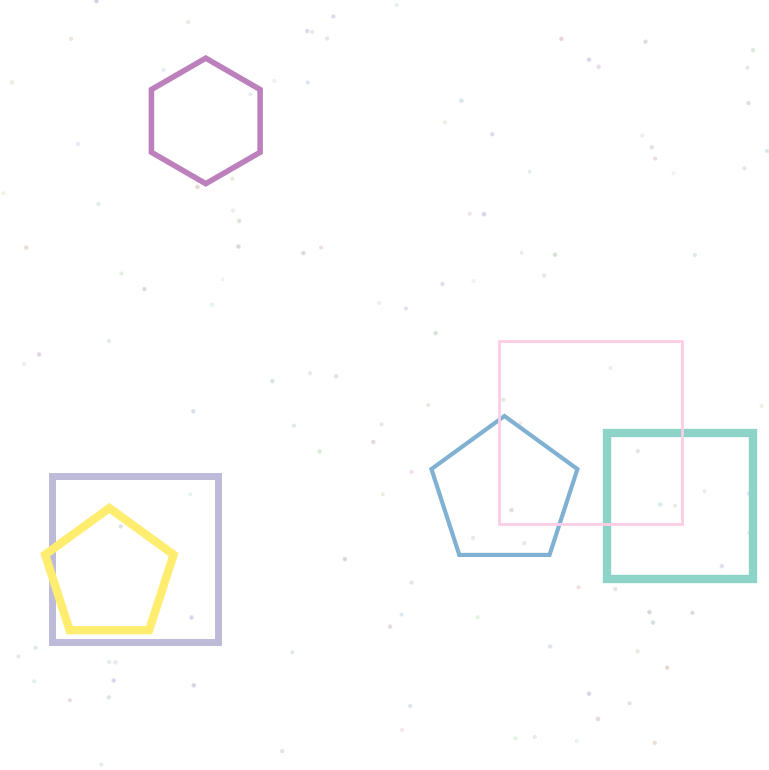[{"shape": "square", "thickness": 3, "radius": 0.47, "center": [0.884, 0.343]}, {"shape": "square", "thickness": 2.5, "radius": 0.54, "center": [0.175, 0.274]}, {"shape": "pentagon", "thickness": 1.5, "radius": 0.5, "center": [0.655, 0.36]}, {"shape": "square", "thickness": 1, "radius": 0.59, "center": [0.767, 0.438]}, {"shape": "hexagon", "thickness": 2, "radius": 0.41, "center": [0.267, 0.843]}, {"shape": "pentagon", "thickness": 3, "radius": 0.44, "center": [0.142, 0.253]}]